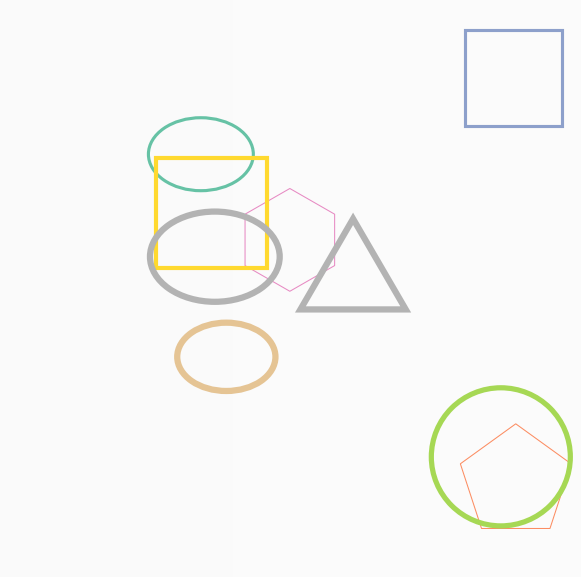[{"shape": "oval", "thickness": 1.5, "radius": 0.45, "center": [0.346, 0.732]}, {"shape": "pentagon", "thickness": 0.5, "radius": 0.5, "center": [0.887, 0.165]}, {"shape": "square", "thickness": 1.5, "radius": 0.42, "center": [0.883, 0.864]}, {"shape": "hexagon", "thickness": 0.5, "radius": 0.44, "center": [0.499, 0.584]}, {"shape": "circle", "thickness": 2.5, "radius": 0.6, "center": [0.862, 0.208]}, {"shape": "square", "thickness": 2, "radius": 0.47, "center": [0.364, 0.63]}, {"shape": "oval", "thickness": 3, "radius": 0.42, "center": [0.389, 0.381]}, {"shape": "triangle", "thickness": 3, "radius": 0.52, "center": [0.607, 0.516]}, {"shape": "oval", "thickness": 3, "radius": 0.56, "center": [0.37, 0.555]}]